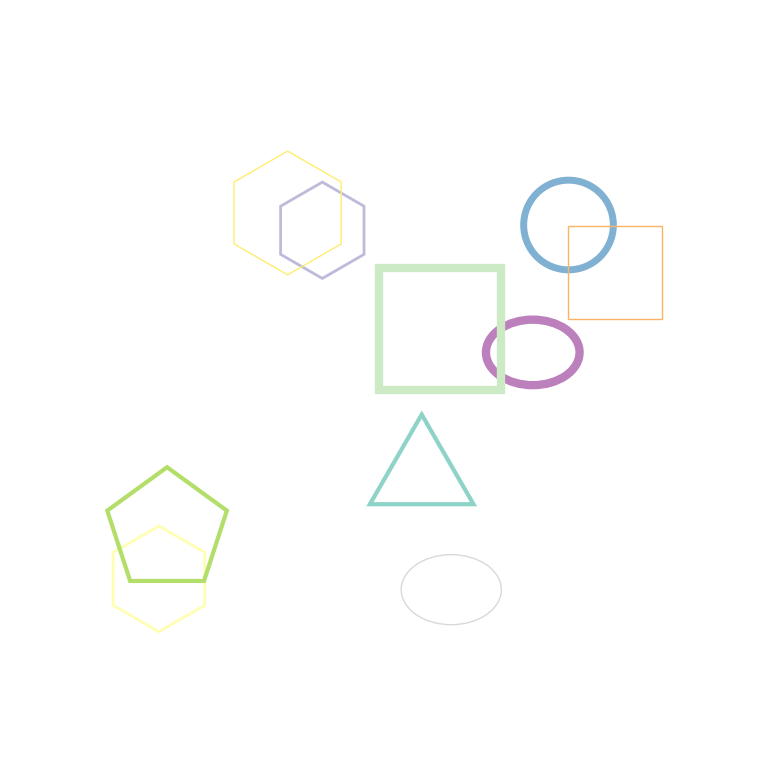[{"shape": "triangle", "thickness": 1.5, "radius": 0.39, "center": [0.548, 0.384]}, {"shape": "hexagon", "thickness": 1, "radius": 0.34, "center": [0.206, 0.248]}, {"shape": "hexagon", "thickness": 1, "radius": 0.31, "center": [0.419, 0.701]}, {"shape": "circle", "thickness": 2.5, "radius": 0.29, "center": [0.738, 0.708]}, {"shape": "square", "thickness": 0.5, "radius": 0.3, "center": [0.799, 0.647]}, {"shape": "pentagon", "thickness": 1.5, "radius": 0.41, "center": [0.217, 0.312]}, {"shape": "oval", "thickness": 0.5, "radius": 0.33, "center": [0.586, 0.234]}, {"shape": "oval", "thickness": 3, "radius": 0.3, "center": [0.692, 0.542]}, {"shape": "square", "thickness": 3, "radius": 0.4, "center": [0.572, 0.573]}, {"shape": "hexagon", "thickness": 0.5, "radius": 0.4, "center": [0.374, 0.723]}]